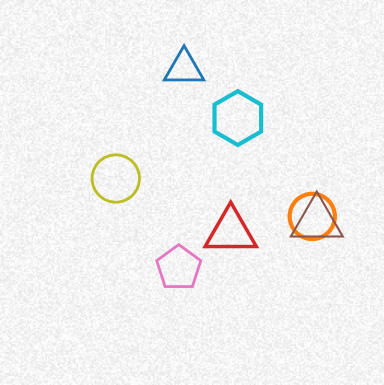[{"shape": "triangle", "thickness": 2, "radius": 0.3, "center": [0.478, 0.822]}, {"shape": "circle", "thickness": 3, "radius": 0.29, "center": [0.811, 0.438]}, {"shape": "triangle", "thickness": 2.5, "radius": 0.38, "center": [0.599, 0.398]}, {"shape": "triangle", "thickness": 1.5, "radius": 0.39, "center": [0.823, 0.425]}, {"shape": "pentagon", "thickness": 2, "radius": 0.3, "center": [0.464, 0.304]}, {"shape": "circle", "thickness": 2, "radius": 0.31, "center": [0.301, 0.536]}, {"shape": "hexagon", "thickness": 3, "radius": 0.35, "center": [0.618, 0.693]}]